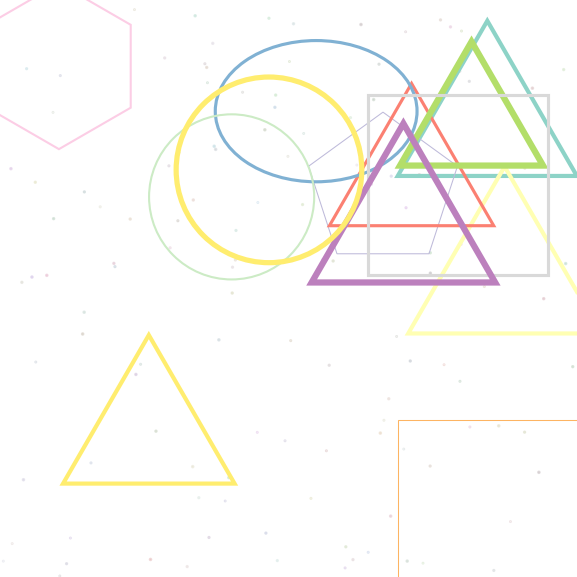[{"shape": "triangle", "thickness": 2, "radius": 0.9, "center": [0.844, 0.784]}, {"shape": "triangle", "thickness": 2, "radius": 0.96, "center": [0.874, 0.518]}, {"shape": "pentagon", "thickness": 0.5, "radius": 0.68, "center": [0.663, 0.669]}, {"shape": "triangle", "thickness": 1.5, "radius": 0.82, "center": [0.713, 0.69]}, {"shape": "oval", "thickness": 1.5, "radius": 0.87, "center": [0.547, 0.807]}, {"shape": "square", "thickness": 0.5, "radius": 0.81, "center": [0.851, 0.109]}, {"shape": "triangle", "thickness": 3, "radius": 0.72, "center": [0.816, 0.784]}, {"shape": "hexagon", "thickness": 1, "radius": 0.72, "center": [0.102, 0.884]}, {"shape": "square", "thickness": 1.5, "radius": 0.78, "center": [0.793, 0.679]}, {"shape": "triangle", "thickness": 3, "radius": 0.92, "center": [0.699, 0.602]}, {"shape": "circle", "thickness": 1, "radius": 0.71, "center": [0.401, 0.658]}, {"shape": "circle", "thickness": 2.5, "radius": 0.8, "center": [0.466, 0.705]}, {"shape": "triangle", "thickness": 2, "radius": 0.86, "center": [0.258, 0.247]}]